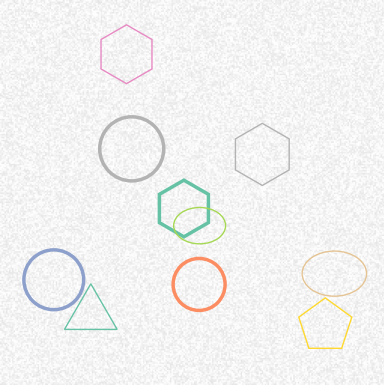[{"shape": "hexagon", "thickness": 2.5, "radius": 0.37, "center": [0.478, 0.458]}, {"shape": "triangle", "thickness": 1, "radius": 0.39, "center": [0.236, 0.184]}, {"shape": "circle", "thickness": 2.5, "radius": 0.34, "center": [0.517, 0.261]}, {"shape": "circle", "thickness": 2.5, "radius": 0.39, "center": [0.14, 0.273]}, {"shape": "hexagon", "thickness": 1, "radius": 0.38, "center": [0.329, 0.859]}, {"shape": "oval", "thickness": 1, "radius": 0.34, "center": [0.519, 0.414]}, {"shape": "pentagon", "thickness": 1, "radius": 0.36, "center": [0.845, 0.154]}, {"shape": "oval", "thickness": 1, "radius": 0.42, "center": [0.868, 0.289]}, {"shape": "hexagon", "thickness": 1, "radius": 0.4, "center": [0.681, 0.599]}, {"shape": "circle", "thickness": 2.5, "radius": 0.42, "center": [0.342, 0.613]}]